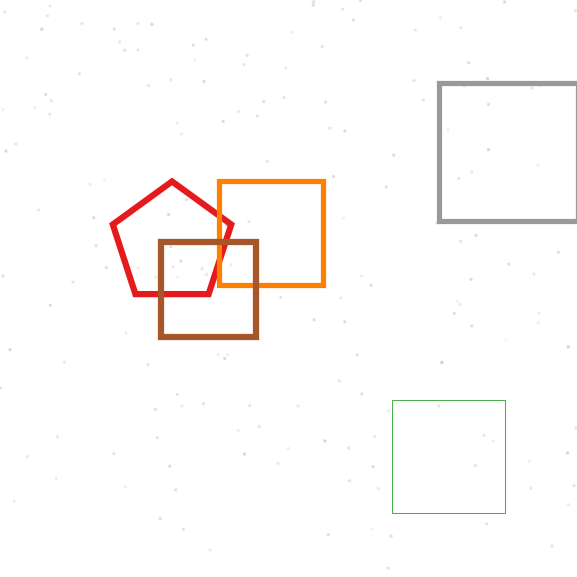[{"shape": "pentagon", "thickness": 3, "radius": 0.54, "center": [0.298, 0.577]}, {"shape": "square", "thickness": 0.5, "radius": 0.49, "center": [0.776, 0.209]}, {"shape": "square", "thickness": 2.5, "radius": 0.45, "center": [0.469, 0.596]}, {"shape": "square", "thickness": 3, "radius": 0.41, "center": [0.361, 0.498]}, {"shape": "square", "thickness": 2.5, "radius": 0.6, "center": [0.881, 0.736]}]